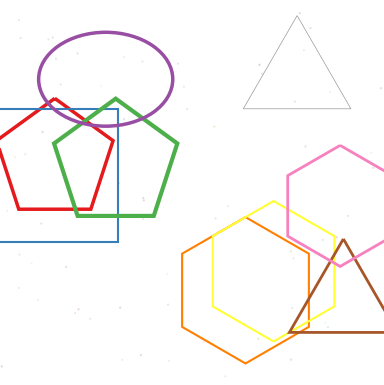[{"shape": "pentagon", "thickness": 2.5, "radius": 0.8, "center": [0.142, 0.585]}, {"shape": "square", "thickness": 1.5, "radius": 0.87, "center": [0.134, 0.544]}, {"shape": "pentagon", "thickness": 3, "radius": 0.84, "center": [0.301, 0.575]}, {"shape": "oval", "thickness": 2.5, "radius": 0.87, "center": [0.275, 0.794]}, {"shape": "hexagon", "thickness": 1.5, "radius": 0.95, "center": [0.638, 0.246]}, {"shape": "hexagon", "thickness": 1.5, "radius": 0.91, "center": [0.711, 0.295]}, {"shape": "triangle", "thickness": 2, "radius": 0.81, "center": [0.892, 0.218]}, {"shape": "hexagon", "thickness": 2, "radius": 0.79, "center": [0.884, 0.465]}, {"shape": "triangle", "thickness": 0.5, "radius": 0.81, "center": [0.772, 0.798]}]